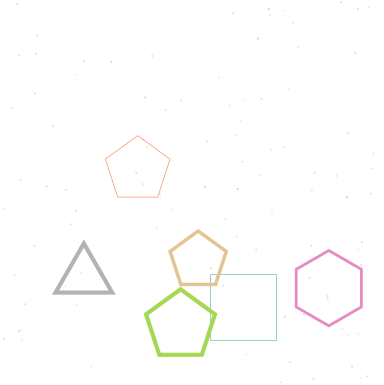[{"shape": "square", "thickness": 0.5, "radius": 0.43, "center": [0.63, 0.203]}, {"shape": "pentagon", "thickness": 0.5, "radius": 0.44, "center": [0.358, 0.559]}, {"shape": "hexagon", "thickness": 2, "radius": 0.49, "center": [0.854, 0.252]}, {"shape": "pentagon", "thickness": 3, "radius": 0.47, "center": [0.469, 0.155]}, {"shape": "pentagon", "thickness": 2.5, "radius": 0.38, "center": [0.515, 0.323]}, {"shape": "triangle", "thickness": 3, "radius": 0.43, "center": [0.218, 0.283]}]